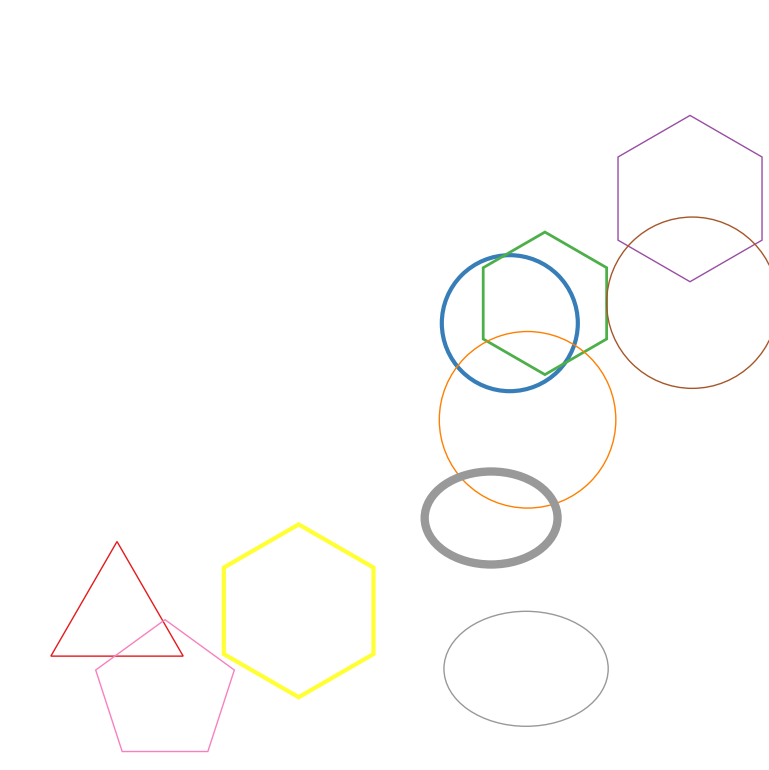[{"shape": "triangle", "thickness": 0.5, "radius": 0.5, "center": [0.152, 0.197]}, {"shape": "circle", "thickness": 1.5, "radius": 0.44, "center": [0.662, 0.58]}, {"shape": "hexagon", "thickness": 1, "radius": 0.46, "center": [0.708, 0.606]}, {"shape": "hexagon", "thickness": 0.5, "radius": 0.54, "center": [0.896, 0.742]}, {"shape": "circle", "thickness": 0.5, "radius": 0.57, "center": [0.685, 0.455]}, {"shape": "hexagon", "thickness": 1.5, "radius": 0.56, "center": [0.388, 0.207]}, {"shape": "circle", "thickness": 0.5, "radius": 0.56, "center": [0.899, 0.607]}, {"shape": "pentagon", "thickness": 0.5, "radius": 0.47, "center": [0.214, 0.101]}, {"shape": "oval", "thickness": 0.5, "radius": 0.53, "center": [0.683, 0.131]}, {"shape": "oval", "thickness": 3, "radius": 0.43, "center": [0.638, 0.327]}]